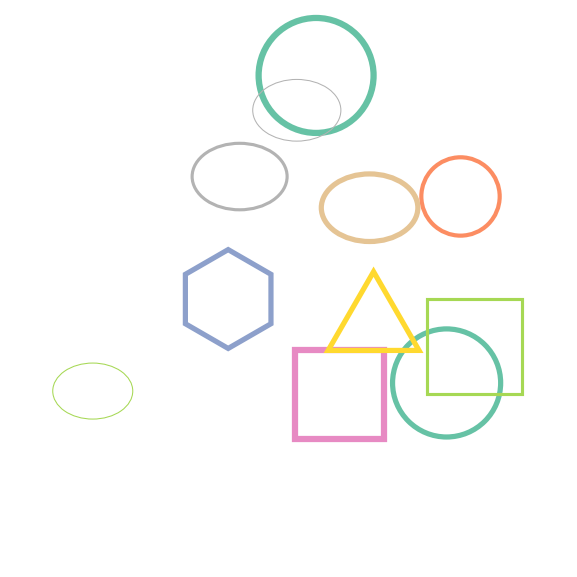[{"shape": "circle", "thickness": 3, "radius": 0.5, "center": [0.547, 0.868]}, {"shape": "circle", "thickness": 2.5, "radius": 0.47, "center": [0.773, 0.336]}, {"shape": "circle", "thickness": 2, "radius": 0.34, "center": [0.797, 0.659]}, {"shape": "hexagon", "thickness": 2.5, "radius": 0.43, "center": [0.395, 0.481]}, {"shape": "square", "thickness": 3, "radius": 0.39, "center": [0.588, 0.315]}, {"shape": "oval", "thickness": 0.5, "radius": 0.35, "center": [0.161, 0.322]}, {"shape": "square", "thickness": 1.5, "radius": 0.41, "center": [0.822, 0.398]}, {"shape": "triangle", "thickness": 2.5, "radius": 0.45, "center": [0.647, 0.438]}, {"shape": "oval", "thickness": 2.5, "radius": 0.42, "center": [0.64, 0.639]}, {"shape": "oval", "thickness": 1.5, "radius": 0.41, "center": [0.415, 0.693]}, {"shape": "oval", "thickness": 0.5, "radius": 0.38, "center": [0.514, 0.808]}]